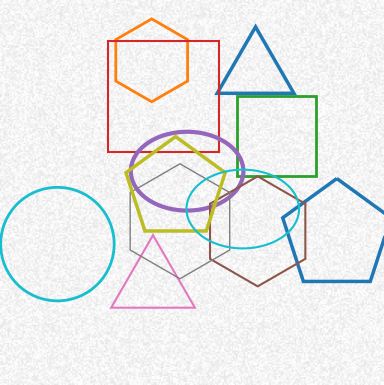[{"shape": "triangle", "thickness": 2.5, "radius": 0.58, "center": [0.664, 0.815]}, {"shape": "pentagon", "thickness": 2.5, "radius": 0.74, "center": [0.875, 0.389]}, {"shape": "hexagon", "thickness": 2, "radius": 0.54, "center": [0.394, 0.843]}, {"shape": "square", "thickness": 2, "radius": 0.52, "center": [0.718, 0.647]}, {"shape": "square", "thickness": 1.5, "radius": 0.72, "center": [0.424, 0.749]}, {"shape": "oval", "thickness": 3, "radius": 0.73, "center": [0.486, 0.555]}, {"shape": "hexagon", "thickness": 1.5, "radius": 0.71, "center": [0.669, 0.399]}, {"shape": "triangle", "thickness": 1.5, "radius": 0.63, "center": [0.397, 0.264]}, {"shape": "hexagon", "thickness": 1, "radius": 0.75, "center": [0.467, 0.425]}, {"shape": "pentagon", "thickness": 2.5, "radius": 0.68, "center": [0.456, 0.51]}, {"shape": "oval", "thickness": 1.5, "radius": 0.73, "center": [0.631, 0.457]}, {"shape": "circle", "thickness": 2, "radius": 0.74, "center": [0.149, 0.366]}]